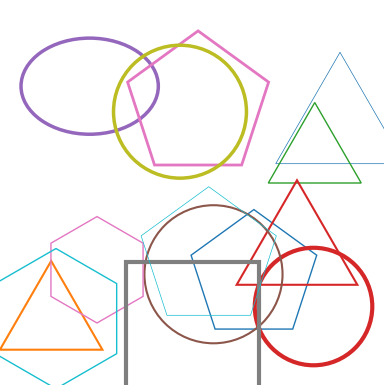[{"shape": "triangle", "thickness": 0.5, "radius": 0.96, "center": [0.883, 0.671]}, {"shape": "pentagon", "thickness": 1, "radius": 0.86, "center": [0.659, 0.284]}, {"shape": "triangle", "thickness": 1.5, "radius": 0.77, "center": [0.133, 0.169]}, {"shape": "triangle", "thickness": 1, "radius": 0.7, "center": [0.818, 0.594]}, {"shape": "triangle", "thickness": 1.5, "radius": 0.9, "center": [0.771, 0.351]}, {"shape": "circle", "thickness": 3, "radius": 0.76, "center": [0.814, 0.204]}, {"shape": "oval", "thickness": 2.5, "radius": 0.89, "center": [0.233, 0.776]}, {"shape": "circle", "thickness": 1.5, "radius": 0.9, "center": [0.555, 0.288]}, {"shape": "hexagon", "thickness": 1, "radius": 0.69, "center": [0.252, 0.299]}, {"shape": "pentagon", "thickness": 2, "radius": 0.96, "center": [0.515, 0.727]}, {"shape": "square", "thickness": 3, "radius": 0.86, "center": [0.499, 0.148]}, {"shape": "circle", "thickness": 2.5, "radius": 0.86, "center": [0.468, 0.71]}, {"shape": "hexagon", "thickness": 1, "radius": 0.91, "center": [0.145, 0.172]}, {"shape": "pentagon", "thickness": 0.5, "radius": 0.92, "center": [0.542, 0.33]}]